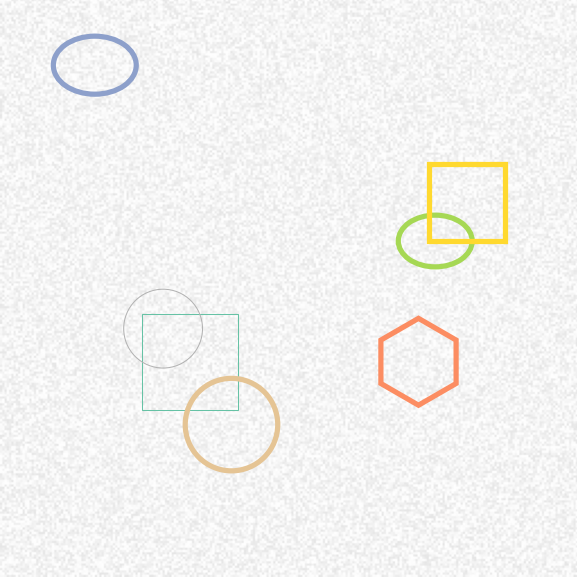[{"shape": "square", "thickness": 0.5, "radius": 0.42, "center": [0.33, 0.373]}, {"shape": "hexagon", "thickness": 2.5, "radius": 0.38, "center": [0.725, 0.373]}, {"shape": "oval", "thickness": 2.5, "radius": 0.36, "center": [0.164, 0.886]}, {"shape": "oval", "thickness": 2.5, "radius": 0.32, "center": [0.754, 0.582]}, {"shape": "square", "thickness": 2.5, "radius": 0.33, "center": [0.809, 0.649]}, {"shape": "circle", "thickness": 2.5, "radius": 0.4, "center": [0.401, 0.264]}, {"shape": "circle", "thickness": 0.5, "radius": 0.34, "center": [0.282, 0.43]}]